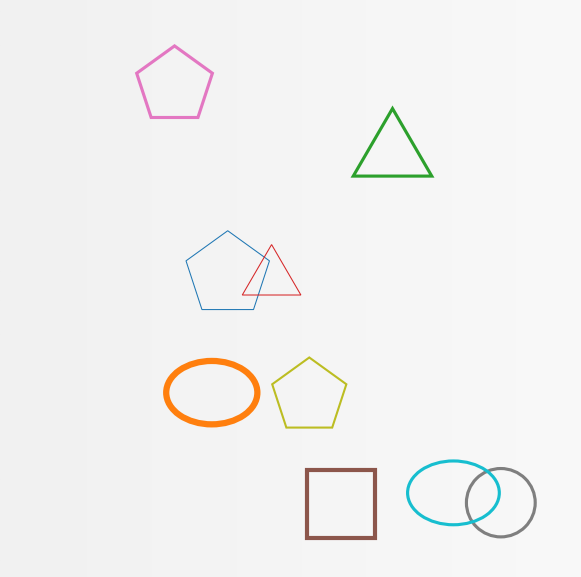[{"shape": "pentagon", "thickness": 0.5, "radius": 0.38, "center": [0.392, 0.524]}, {"shape": "oval", "thickness": 3, "radius": 0.39, "center": [0.364, 0.319]}, {"shape": "triangle", "thickness": 1.5, "radius": 0.39, "center": [0.675, 0.733]}, {"shape": "triangle", "thickness": 0.5, "radius": 0.29, "center": [0.467, 0.517]}, {"shape": "square", "thickness": 2, "radius": 0.29, "center": [0.587, 0.127]}, {"shape": "pentagon", "thickness": 1.5, "radius": 0.34, "center": [0.3, 0.851]}, {"shape": "circle", "thickness": 1.5, "radius": 0.3, "center": [0.862, 0.129]}, {"shape": "pentagon", "thickness": 1, "radius": 0.34, "center": [0.532, 0.313]}, {"shape": "oval", "thickness": 1.5, "radius": 0.39, "center": [0.78, 0.146]}]